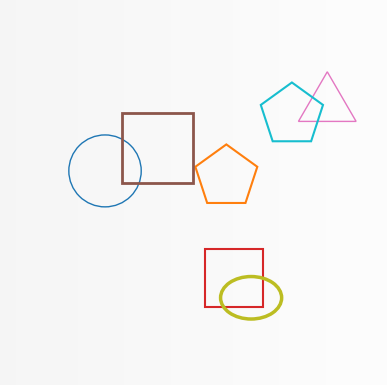[{"shape": "circle", "thickness": 1, "radius": 0.47, "center": [0.271, 0.556]}, {"shape": "pentagon", "thickness": 1.5, "radius": 0.42, "center": [0.584, 0.541]}, {"shape": "square", "thickness": 1.5, "radius": 0.37, "center": [0.604, 0.277]}, {"shape": "square", "thickness": 2, "radius": 0.46, "center": [0.407, 0.616]}, {"shape": "triangle", "thickness": 1, "radius": 0.43, "center": [0.845, 0.728]}, {"shape": "oval", "thickness": 2.5, "radius": 0.39, "center": [0.648, 0.227]}, {"shape": "pentagon", "thickness": 1.5, "radius": 0.42, "center": [0.753, 0.701]}]